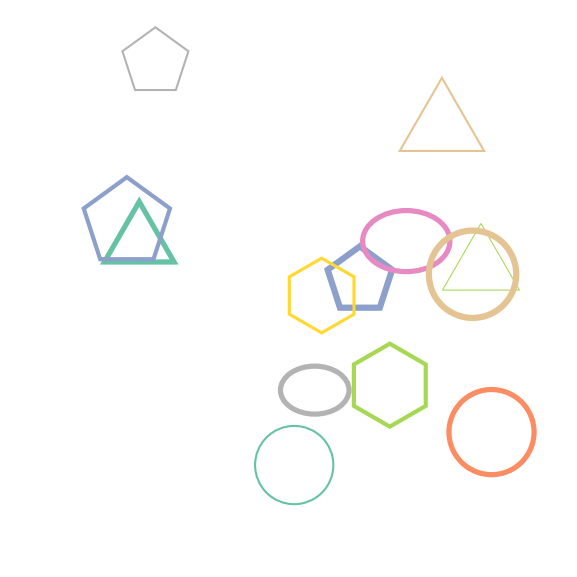[{"shape": "circle", "thickness": 1, "radius": 0.34, "center": [0.509, 0.194]}, {"shape": "triangle", "thickness": 2.5, "radius": 0.35, "center": [0.241, 0.58]}, {"shape": "circle", "thickness": 2.5, "radius": 0.37, "center": [0.851, 0.251]}, {"shape": "pentagon", "thickness": 3, "radius": 0.29, "center": [0.623, 0.514]}, {"shape": "pentagon", "thickness": 2, "radius": 0.39, "center": [0.22, 0.614]}, {"shape": "oval", "thickness": 2.5, "radius": 0.38, "center": [0.703, 0.582]}, {"shape": "hexagon", "thickness": 2, "radius": 0.36, "center": [0.675, 0.332]}, {"shape": "triangle", "thickness": 0.5, "radius": 0.38, "center": [0.833, 0.535]}, {"shape": "hexagon", "thickness": 1.5, "radius": 0.32, "center": [0.557, 0.487]}, {"shape": "circle", "thickness": 3, "radius": 0.38, "center": [0.818, 0.524]}, {"shape": "triangle", "thickness": 1, "radius": 0.42, "center": [0.765, 0.78]}, {"shape": "pentagon", "thickness": 1, "radius": 0.3, "center": [0.269, 0.892]}, {"shape": "oval", "thickness": 2.5, "radius": 0.3, "center": [0.545, 0.324]}]